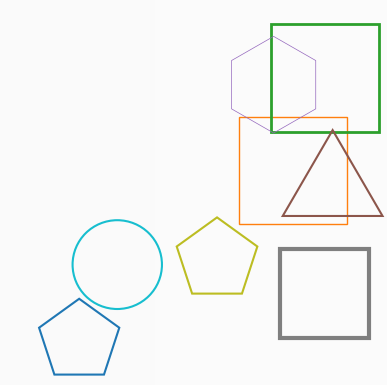[{"shape": "pentagon", "thickness": 1.5, "radius": 0.54, "center": [0.204, 0.115]}, {"shape": "square", "thickness": 1, "radius": 0.7, "center": [0.757, 0.557]}, {"shape": "square", "thickness": 2, "radius": 0.7, "center": [0.84, 0.798]}, {"shape": "hexagon", "thickness": 0.5, "radius": 0.63, "center": [0.706, 0.78]}, {"shape": "triangle", "thickness": 1.5, "radius": 0.74, "center": [0.858, 0.513]}, {"shape": "square", "thickness": 3, "radius": 0.58, "center": [0.838, 0.238]}, {"shape": "pentagon", "thickness": 1.5, "radius": 0.55, "center": [0.56, 0.326]}, {"shape": "circle", "thickness": 1.5, "radius": 0.58, "center": [0.303, 0.313]}]